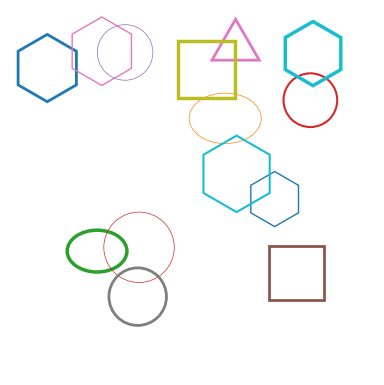[{"shape": "hexagon", "thickness": 1, "radius": 0.36, "center": [0.713, 0.483]}, {"shape": "hexagon", "thickness": 2, "radius": 0.44, "center": [0.123, 0.823]}, {"shape": "oval", "thickness": 0.5, "radius": 0.47, "center": [0.585, 0.693]}, {"shape": "oval", "thickness": 2.5, "radius": 0.39, "center": [0.252, 0.348]}, {"shape": "circle", "thickness": 0.5, "radius": 0.46, "center": [0.361, 0.358]}, {"shape": "circle", "thickness": 1.5, "radius": 0.35, "center": [0.806, 0.74]}, {"shape": "circle", "thickness": 0.5, "radius": 0.36, "center": [0.325, 0.864]}, {"shape": "square", "thickness": 2, "radius": 0.35, "center": [0.77, 0.291]}, {"shape": "hexagon", "thickness": 1, "radius": 0.44, "center": [0.264, 0.867]}, {"shape": "triangle", "thickness": 2, "radius": 0.35, "center": [0.612, 0.879]}, {"shape": "circle", "thickness": 2, "radius": 0.37, "center": [0.358, 0.229]}, {"shape": "square", "thickness": 2.5, "radius": 0.37, "center": [0.536, 0.82]}, {"shape": "hexagon", "thickness": 2.5, "radius": 0.42, "center": [0.813, 0.861]}, {"shape": "hexagon", "thickness": 1.5, "radius": 0.5, "center": [0.614, 0.548]}]